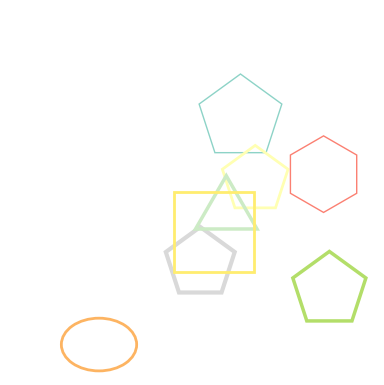[{"shape": "pentagon", "thickness": 1, "radius": 0.56, "center": [0.625, 0.695]}, {"shape": "pentagon", "thickness": 2, "radius": 0.45, "center": [0.663, 0.533]}, {"shape": "hexagon", "thickness": 1, "radius": 0.5, "center": [0.84, 0.548]}, {"shape": "oval", "thickness": 2, "radius": 0.49, "center": [0.257, 0.105]}, {"shape": "pentagon", "thickness": 2.5, "radius": 0.5, "center": [0.855, 0.247]}, {"shape": "pentagon", "thickness": 3, "radius": 0.47, "center": [0.52, 0.316]}, {"shape": "triangle", "thickness": 2.5, "radius": 0.46, "center": [0.588, 0.451]}, {"shape": "square", "thickness": 2, "radius": 0.52, "center": [0.556, 0.398]}]